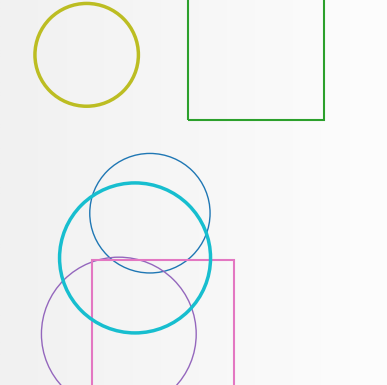[{"shape": "circle", "thickness": 1, "radius": 0.78, "center": [0.387, 0.446]}, {"shape": "square", "thickness": 1.5, "radius": 0.88, "center": [0.661, 0.863]}, {"shape": "circle", "thickness": 1, "radius": 1.0, "center": [0.307, 0.132]}, {"shape": "square", "thickness": 1.5, "radius": 0.91, "center": [0.421, 0.142]}, {"shape": "circle", "thickness": 2.5, "radius": 0.67, "center": [0.224, 0.858]}, {"shape": "circle", "thickness": 2.5, "radius": 0.97, "center": [0.349, 0.33]}]